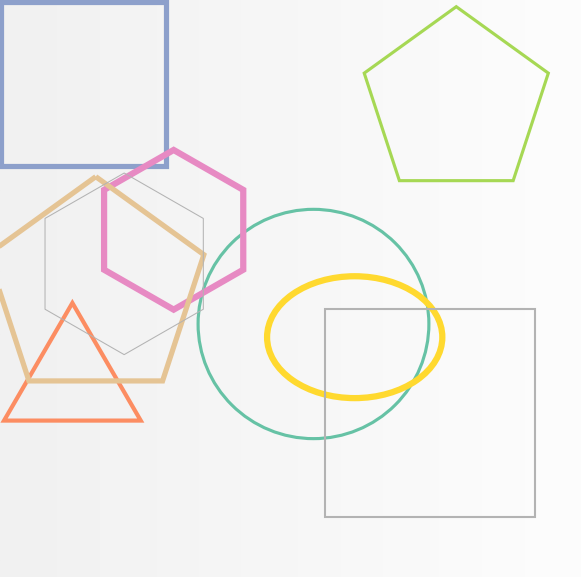[{"shape": "circle", "thickness": 1.5, "radius": 0.99, "center": [0.539, 0.438]}, {"shape": "triangle", "thickness": 2, "radius": 0.68, "center": [0.125, 0.339]}, {"shape": "square", "thickness": 2.5, "radius": 0.71, "center": [0.144, 0.854]}, {"shape": "hexagon", "thickness": 3, "radius": 0.69, "center": [0.299, 0.601]}, {"shape": "pentagon", "thickness": 1.5, "radius": 0.83, "center": [0.785, 0.821]}, {"shape": "oval", "thickness": 3, "radius": 0.75, "center": [0.61, 0.415]}, {"shape": "pentagon", "thickness": 2.5, "radius": 0.98, "center": [0.165, 0.498]}, {"shape": "square", "thickness": 1, "radius": 0.9, "center": [0.74, 0.284]}, {"shape": "hexagon", "thickness": 0.5, "radius": 0.79, "center": [0.214, 0.542]}]